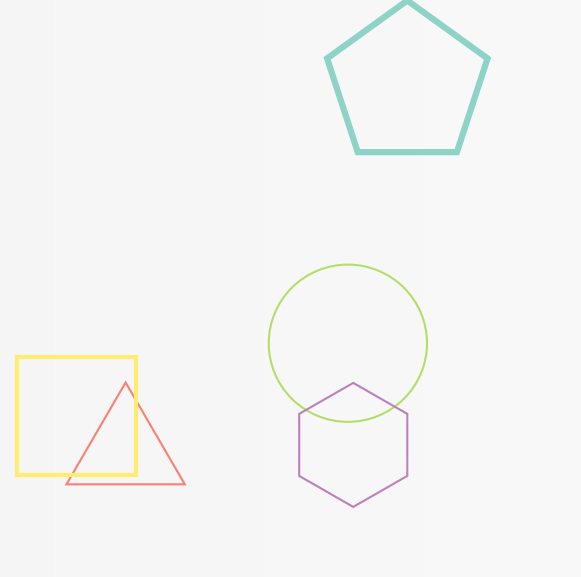[{"shape": "pentagon", "thickness": 3, "radius": 0.73, "center": [0.701, 0.853]}, {"shape": "triangle", "thickness": 1, "radius": 0.59, "center": [0.216, 0.219]}, {"shape": "circle", "thickness": 1, "radius": 0.68, "center": [0.598, 0.405]}, {"shape": "hexagon", "thickness": 1, "radius": 0.54, "center": [0.608, 0.229]}, {"shape": "square", "thickness": 2, "radius": 0.51, "center": [0.132, 0.279]}]